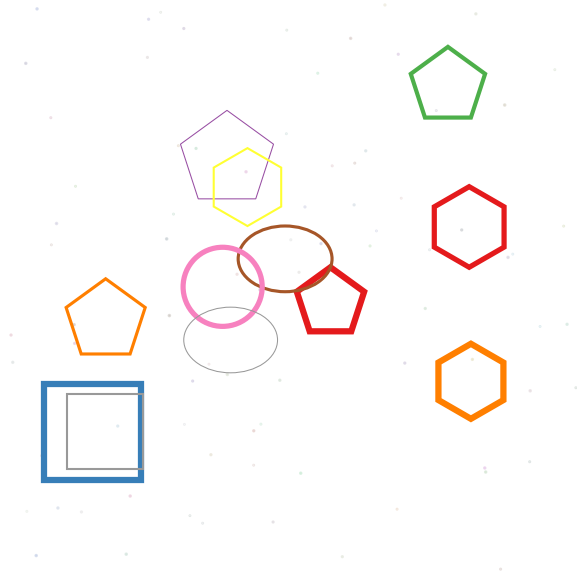[{"shape": "hexagon", "thickness": 2.5, "radius": 0.35, "center": [0.812, 0.606]}, {"shape": "pentagon", "thickness": 3, "radius": 0.31, "center": [0.572, 0.475]}, {"shape": "square", "thickness": 3, "radius": 0.42, "center": [0.16, 0.251]}, {"shape": "pentagon", "thickness": 2, "radius": 0.34, "center": [0.776, 0.85]}, {"shape": "pentagon", "thickness": 0.5, "radius": 0.42, "center": [0.393, 0.723]}, {"shape": "pentagon", "thickness": 1.5, "radius": 0.36, "center": [0.183, 0.444]}, {"shape": "hexagon", "thickness": 3, "radius": 0.32, "center": [0.815, 0.339]}, {"shape": "hexagon", "thickness": 1, "radius": 0.34, "center": [0.428, 0.675]}, {"shape": "oval", "thickness": 1.5, "radius": 0.41, "center": [0.494, 0.551]}, {"shape": "circle", "thickness": 2.5, "radius": 0.34, "center": [0.386, 0.502]}, {"shape": "oval", "thickness": 0.5, "radius": 0.41, "center": [0.399, 0.41]}, {"shape": "square", "thickness": 1, "radius": 0.33, "center": [0.182, 0.252]}]